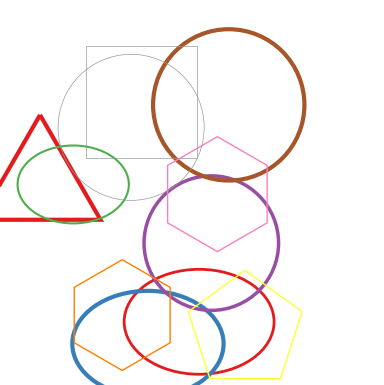[{"shape": "oval", "thickness": 2, "radius": 0.97, "center": [0.517, 0.164]}, {"shape": "triangle", "thickness": 3, "radius": 0.91, "center": [0.104, 0.52]}, {"shape": "oval", "thickness": 3, "radius": 0.98, "center": [0.384, 0.107]}, {"shape": "oval", "thickness": 1.5, "radius": 0.72, "center": [0.19, 0.521]}, {"shape": "circle", "thickness": 2.5, "radius": 0.87, "center": [0.549, 0.369]}, {"shape": "hexagon", "thickness": 1, "radius": 0.72, "center": [0.317, 0.182]}, {"shape": "pentagon", "thickness": 1, "radius": 0.78, "center": [0.637, 0.142]}, {"shape": "circle", "thickness": 3, "radius": 0.98, "center": [0.594, 0.728]}, {"shape": "hexagon", "thickness": 1, "radius": 0.75, "center": [0.565, 0.496]}, {"shape": "circle", "thickness": 0.5, "radius": 0.95, "center": [0.341, 0.669]}, {"shape": "square", "thickness": 0.5, "radius": 0.73, "center": [0.368, 0.735]}]